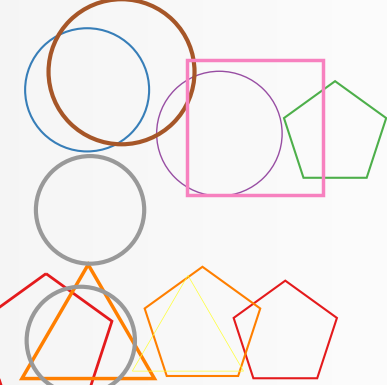[{"shape": "pentagon", "thickness": 2, "radius": 0.89, "center": [0.119, 0.11]}, {"shape": "pentagon", "thickness": 1.5, "radius": 0.7, "center": [0.736, 0.131]}, {"shape": "circle", "thickness": 1.5, "radius": 0.8, "center": [0.225, 0.767]}, {"shape": "pentagon", "thickness": 1.5, "radius": 0.69, "center": [0.865, 0.65]}, {"shape": "circle", "thickness": 1, "radius": 0.81, "center": [0.566, 0.653]}, {"shape": "pentagon", "thickness": 1.5, "radius": 0.78, "center": [0.522, 0.15]}, {"shape": "triangle", "thickness": 2.5, "radius": 0.99, "center": [0.228, 0.115]}, {"shape": "triangle", "thickness": 0.5, "radius": 0.83, "center": [0.485, 0.119]}, {"shape": "circle", "thickness": 3, "radius": 0.94, "center": [0.314, 0.814]}, {"shape": "square", "thickness": 2.5, "radius": 0.87, "center": [0.658, 0.669]}, {"shape": "circle", "thickness": 3, "radius": 0.7, "center": [0.232, 0.455]}, {"shape": "circle", "thickness": 3, "radius": 0.7, "center": [0.208, 0.115]}]